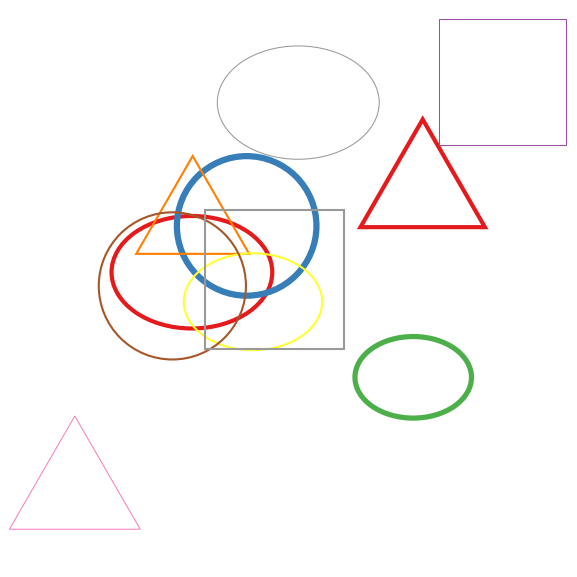[{"shape": "oval", "thickness": 2, "radius": 0.7, "center": [0.332, 0.528]}, {"shape": "triangle", "thickness": 2, "radius": 0.62, "center": [0.732, 0.668]}, {"shape": "circle", "thickness": 3, "radius": 0.6, "center": [0.427, 0.608]}, {"shape": "oval", "thickness": 2.5, "radius": 0.5, "center": [0.716, 0.346]}, {"shape": "square", "thickness": 0.5, "radius": 0.55, "center": [0.87, 0.857]}, {"shape": "triangle", "thickness": 1, "radius": 0.56, "center": [0.334, 0.616]}, {"shape": "oval", "thickness": 1, "radius": 0.6, "center": [0.438, 0.477]}, {"shape": "circle", "thickness": 1, "radius": 0.64, "center": [0.298, 0.504]}, {"shape": "triangle", "thickness": 0.5, "radius": 0.65, "center": [0.13, 0.148]}, {"shape": "oval", "thickness": 0.5, "radius": 0.7, "center": [0.516, 0.821]}, {"shape": "square", "thickness": 1, "radius": 0.6, "center": [0.475, 0.515]}]